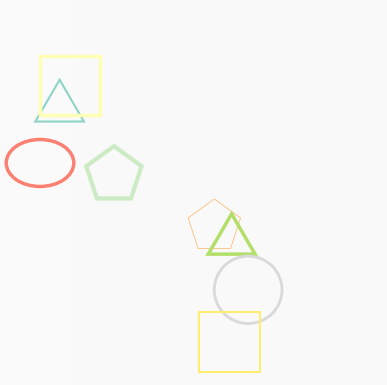[{"shape": "triangle", "thickness": 1.5, "radius": 0.36, "center": [0.154, 0.721]}, {"shape": "square", "thickness": 2.5, "radius": 0.38, "center": [0.18, 0.779]}, {"shape": "oval", "thickness": 2.5, "radius": 0.44, "center": [0.103, 0.577]}, {"shape": "pentagon", "thickness": 0.5, "radius": 0.36, "center": [0.553, 0.412]}, {"shape": "triangle", "thickness": 2.5, "radius": 0.35, "center": [0.598, 0.375]}, {"shape": "circle", "thickness": 2, "radius": 0.44, "center": [0.64, 0.247]}, {"shape": "pentagon", "thickness": 3, "radius": 0.38, "center": [0.294, 0.545]}, {"shape": "square", "thickness": 1.5, "radius": 0.39, "center": [0.592, 0.112]}]